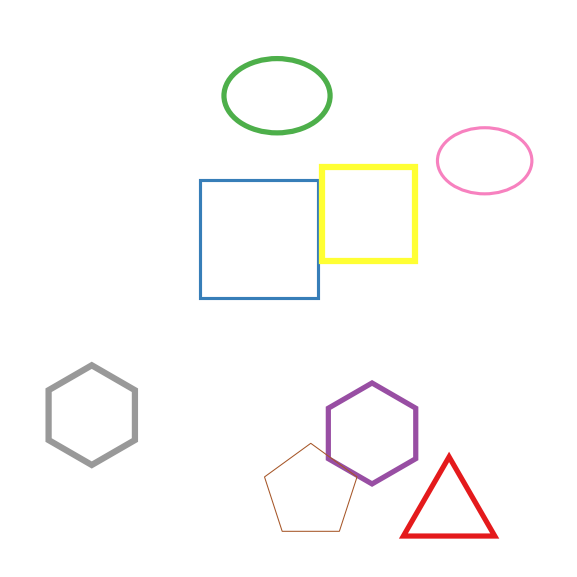[{"shape": "triangle", "thickness": 2.5, "radius": 0.46, "center": [0.778, 0.117]}, {"shape": "square", "thickness": 1.5, "radius": 0.51, "center": [0.448, 0.585]}, {"shape": "oval", "thickness": 2.5, "radius": 0.46, "center": [0.48, 0.833]}, {"shape": "hexagon", "thickness": 2.5, "radius": 0.44, "center": [0.644, 0.249]}, {"shape": "square", "thickness": 3, "radius": 0.4, "center": [0.638, 0.628]}, {"shape": "pentagon", "thickness": 0.5, "radius": 0.42, "center": [0.538, 0.147]}, {"shape": "oval", "thickness": 1.5, "radius": 0.41, "center": [0.839, 0.721]}, {"shape": "hexagon", "thickness": 3, "radius": 0.43, "center": [0.159, 0.28]}]